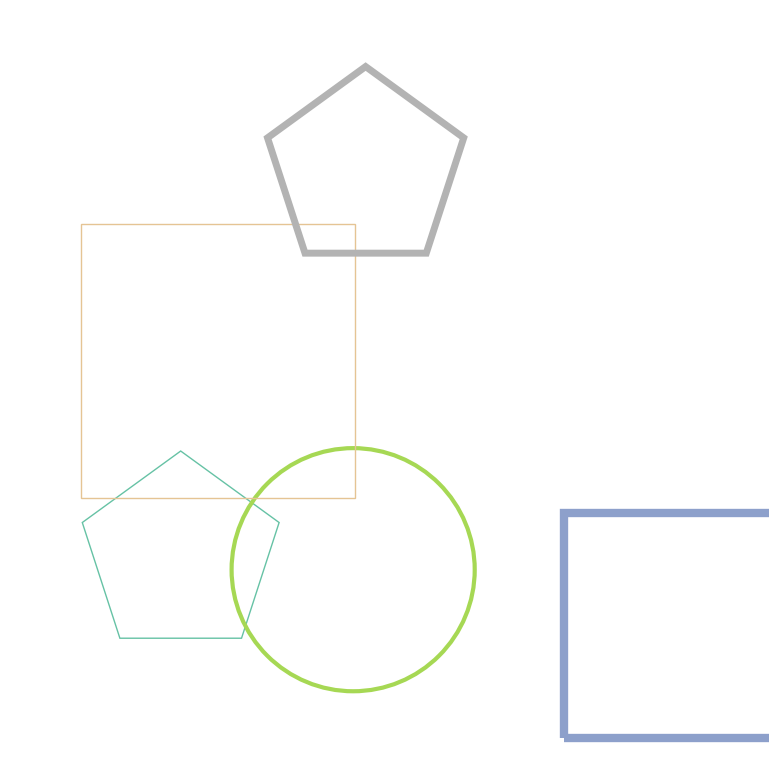[{"shape": "pentagon", "thickness": 0.5, "radius": 0.67, "center": [0.235, 0.28]}, {"shape": "square", "thickness": 3, "radius": 0.73, "center": [0.878, 0.188]}, {"shape": "circle", "thickness": 1.5, "radius": 0.79, "center": [0.459, 0.26]}, {"shape": "square", "thickness": 0.5, "radius": 0.89, "center": [0.283, 0.531]}, {"shape": "pentagon", "thickness": 2.5, "radius": 0.67, "center": [0.475, 0.78]}]